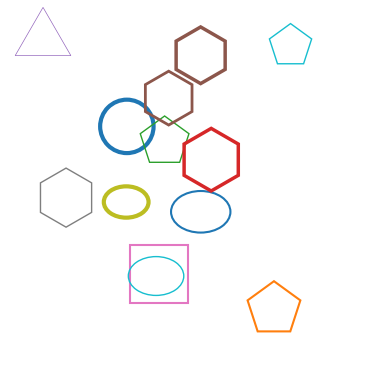[{"shape": "circle", "thickness": 3, "radius": 0.35, "center": [0.329, 0.672]}, {"shape": "oval", "thickness": 1.5, "radius": 0.39, "center": [0.521, 0.45]}, {"shape": "pentagon", "thickness": 1.5, "radius": 0.36, "center": [0.712, 0.198]}, {"shape": "pentagon", "thickness": 1, "radius": 0.33, "center": [0.428, 0.632]}, {"shape": "hexagon", "thickness": 2.5, "radius": 0.41, "center": [0.549, 0.585]}, {"shape": "triangle", "thickness": 0.5, "radius": 0.42, "center": [0.112, 0.897]}, {"shape": "hexagon", "thickness": 2.5, "radius": 0.37, "center": [0.521, 0.856]}, {"shape": "hexagon", "thickness": 2, "radius": 0.35, "center": [0.438, 0.745]}, {"shape": "square", "thickness": 1.5, "radius": 0.37, "center": [0.413, 0.288]}, {"shape": "hexagon", "thickness": 1, "radius": 0.38, "center": [0.172, 0.487]}, {"shape": "oval", "thickness": 3, "radius": 0.29, "center": [0.328, 0.475]}, {"shape": "pentagon", "thickness": 1, "radius": 0.29, "center": [0.755, 0.881]}, {"shape": "oval", "thickness": 1, "radius": 0.36, "center": [0.405, 0.283]}]